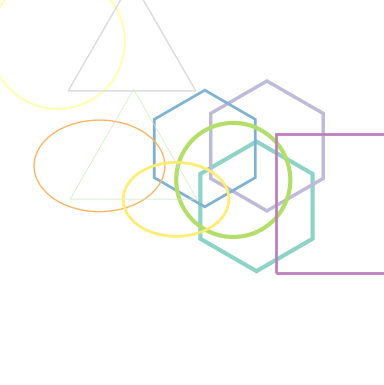[{"shape": "hexagon", "thickness": 3, "radius": 0.84, "center": [0.666, 0.464]}, {"shape": "circle", "thickness": 1.5, "radius": 0.88, "center": [0.15, 0.892]}, {"shape": "hexagon", "thickness": 2.5, "radius": 0.84, "center": [0.693, 0.621]}, {"shape": "hexagon", "thickness": 2, "radius": 0.76, "center": [0.532, 0.614]}, {"shape": "oval", "thickness": 1, "radius": 0.85, "center": [0.258, 0.569]}, {"shape": "circle", "thickness": 3, "radius": 0.74, "center": [0.606, 0.533]}, {"shape": "triangle", "thickness": 1, "radius": 0.96, "center": [0.343, 0.86]}, {"shape": "square", "thickness": 2, "radius": 0.91, "center": [0.899, 0.472]}, {"shape": "triangle", "thickness": 0.5, "radius": 0.95, "center": [0.347, 0.578]}, {"shape": "oval", "thickness": 2, "radius": 0.69, "center": [0.457, 0.482]}]